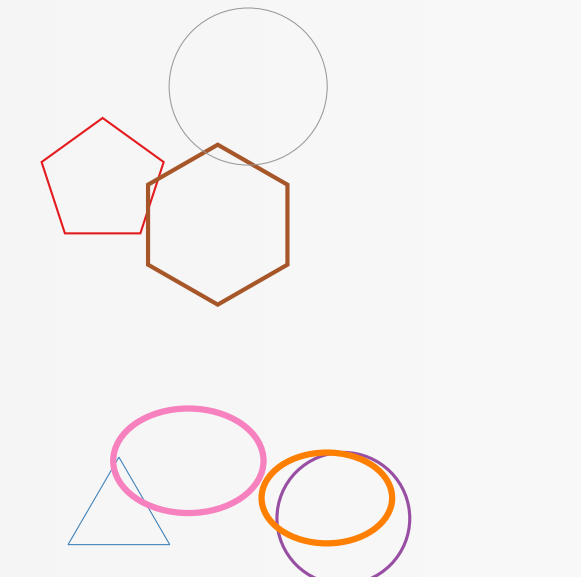[{"shape": "pentagon", "thickness": 1, "radius": 0.55, "center": [0.177, 0.684]}, {"shape": "triangle", "thickness": 0.5, "radius": 0.51, "center": [0.205, 0.107]}, {"shape": "circle", "thickness": 1.5, "radius": 0.57, "center": [0.591, 0.101]}, {"shape": "oval", "thickness": 3, "radius": 0.56, "center": [0.562, 0.137]}, {"shape": "hexagon", "thickness": 2, "radius": 0.69, "center": [0.375, 0.61]}, {"shape": "oval", "thickness": 3, "radius": 0.65, "center": [0.324, 0.201]}, {"shape": "circle", "thickness": 0.5, "radius": 0.68, "center": [0.427, 0.849]}]